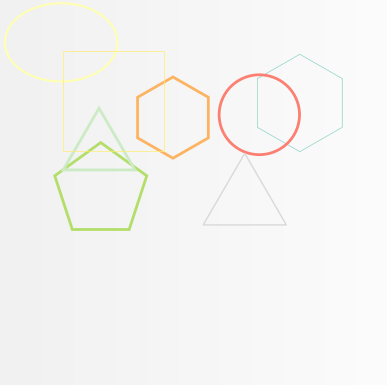[{"shape": "hexagon", "thickness": 0.5, "radius": 0.63, "center": [0.774, 0.733]}, {"shape": "oval", "thickness": 1.5, "radius": 0.73, "center": [0.158, 0.89]}, {"shape": "circle", "thickness": 2, "radius": 0.52, "center": [0.669, 0.702]}, {"shape": "hexagon", "thickness": 2, "radius": 0.53, "center": [0.446, 0.695]}, {"shape": "pentagon", "thickness": 2, "radius": 0.62, "center": [0.26, 0.505]}, {"shape": "triangle", "thickness": 1, "radius": 0.62, "center": [0.632, 0.478]}, {"shape": "triangle", "thickness": 2, "radius": 0.53, "center": [0.256, 0.612]}, {"shape": "square", "thickness": 0.5, "radius": 0.65, "center": [0.292, 0.737]}]